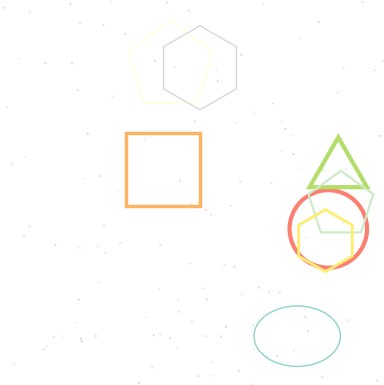[{"shape": "oval", "thickness": 1, "radius": 0.56, "center": [0.772, 0.127]}, {"shape": "pentagon", "thickness": 0.5, "radius": 0.58, "center": [0.444, 0.829]}, {"shape": "circle", "thickness": 3, "radius": 0.5, "center": [0.853, 0.405]}, {"shape": "square", "thickness": 2.5, "radius": 0.48, "center": [0.424, 0.56]}, {"shape": "triangle", "thickness": 3, "radius": 0.43, "center": [0.879, 0.557]}, {"shape": "hexagon", "thickness": 1, "radius": 0.55, "center": [0.519, 0.824]}, {"shape": "pentagon", "thickness": 1.5, "radius": 0.44, "center": [0.885, 0.468]}, {"shape": "hexagon", "thickness": 2, "radius": 0.4, "center": [0.845, 0.375]}]